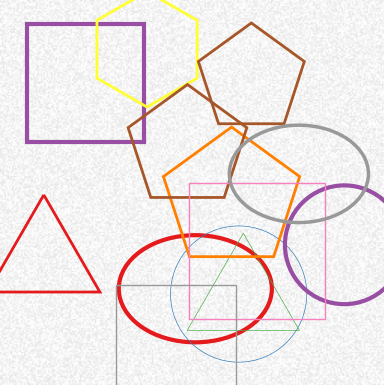[{"shape": "oval", "thickness": 3, "radius": 0.99, "center": [0.507, 0.25]}, {"shape": "triangle", "thickness": 2, "radius": 0.84, "center": [0.114, 0.326]}, {"shape": "circle", "thickness": 0.5, "radius": 0.88, "center": [0.62, 0.236]}, {"shape": "triangle", "thickness": 0.5, "radius": 0.84, "center": [0.632, 0.226]}, {"shape": "square", "thickness": 3, "radius": 0.76, "center": [0.222, 0.785]}, {"shape": "circle", "thickness": 3, "radius": 0.77, "center": [0.894, 0.364]}, {"shape": "pentagon", "thickness": 2, "radius": 0.93, "center": [0.601, 0.484]}, {"shape": "hexagon", "thickness": 2, "radius": 0.75, "center": [0.382, 0.872]}, {"shape": "pentagon", "thickness": 2, "radius": 0.81, "center": [0.487, 0.618]}, {"shape": "pentagon", "thickness": 2, "radius": 0.72, "center": [0.653, 0.796]}, {"shape": "square", "thickness": 1, "radius": 0.88, "center": [0.668, 0.347]}, {"shape": "square", "thickness": 1, "radius": 0.78, "center": [0.456, 0.103]}, {"shape": "oval", "thickness": 2.5, "radius": 0.9, "center": [0.776, 0.548]}]